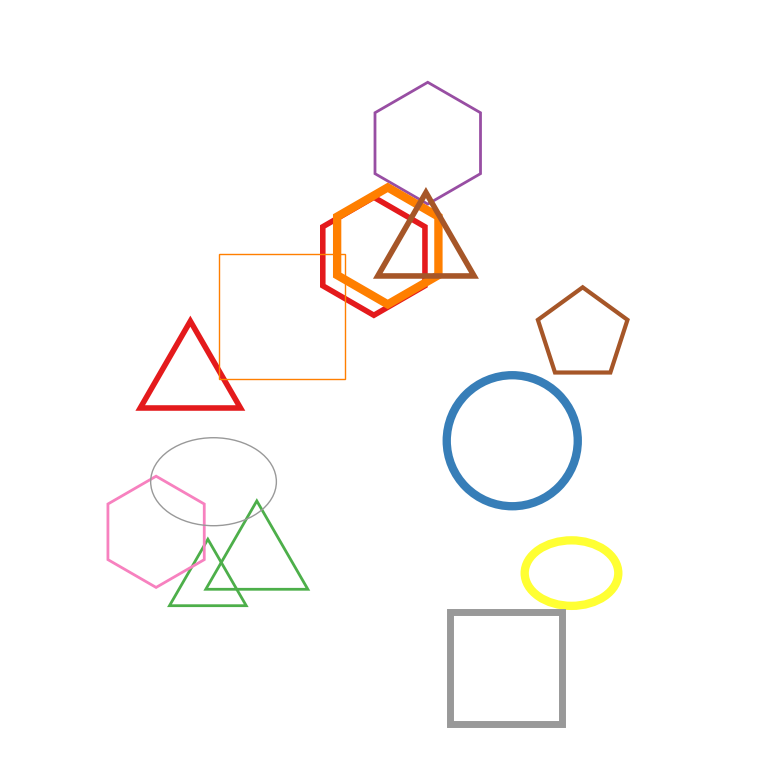[{"shape": "triangle", "thickness": 2, "radius": 0.38, "center": [0.247, 0.508]}, {"shape": "hexagon", "thickness": 2, "radius": 0.38, "center": [0.486, 0.667]}, {"shape": "circle", "thickness": 3, "radius": 0.43, "center": [0.665, 0.428]}, {"shape": "triangle", "thickness": 1, "radius": 0.38, "center": [0.334, 0.273]}, {"shape": "triangle", "thickness": 1, "radius": 0.29, "center": [0.27, 0.242]}, {"shape": "hexagon", "thickness": 1, "radius": 0.4, "center": [0.556, 0.814]}, {"shape": "square", "thickness": 0.5, "radius": 0.41, "center": [0.366, 0.589]}, {"shape": "hexagon", "thickness": 3, "radius": 0.38, "center": [0.504, 0.681]}, {"shape": "oval", "thickness": 3, "radius": 0.3, "center": [0.742, 0.256]}, {"shape": "pentagon", "thickness": 1.5, "radius": 0.31, "center": [0.757, 0.566]}, {"shape": "triangle", "thickness": 2, "radius": 0.36, "center": [0.553, 0.678]}, {"shape": "hexagon", "thickness": 1, "radius": 0.36, "center": [0.203, 0.309]}, {"shape": "oval", "thickness": 0.5, "radius": 0.41, "center": [0.277, 0.374]}, {"shape": "square", "thickness": 2.5, "radius": 0.36, "center": [0.657, 0.133]}]